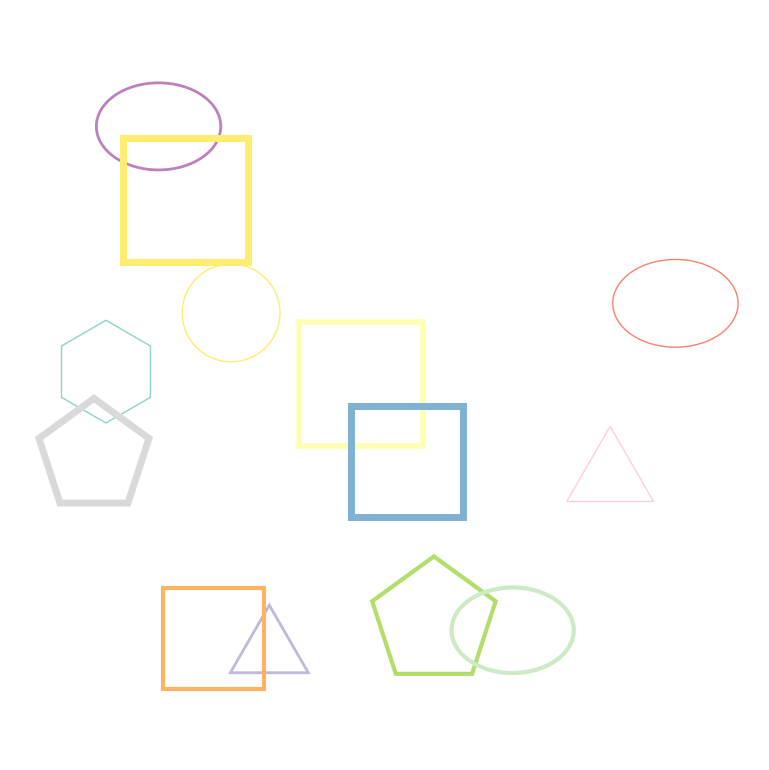[{"shape": "hexagon", "thickness": 0.5, "radius": 0.33, "center": [0.138, 0.517]}, {"shape": "square", "thickness": 2, "radius": 0.4, "center": [0.469, 0.501]}, {"shape": "triangle", "thickness": 1, "radius": 0.29, "center": [0.35, 0.156]}, {"shape": "oval", "thickness": 0.5, "radius": 0.41, "center": [0.877, 0.606]}, {"shape": "square", "thickness": 2.5, "radius": 0.36, "center": [0.529, 0.401]}, {"shape": "square", "thickness": 1.5, "radius": 0.33, "center": [0.278, 0.17]}, {"shape": "pentagon", "thickness": 1.5, "radius": 0.42, "center": [0.564, 0.193]}, {"shape": "triangle", "thickness": 0.5, "radius": 0.33, "center": [0.792, 0.381]}, {"shape": "pentagon", "thickness": 2.5, "radius": 0.38, "center": [0.122, 0.407]}, {"shape": "oval", "thickness": 1, "radius": 0.4, "center": [0.206, 0.836]}, {"shape": "oval", "thickness": 1.5, "radius": 0.4, "center": [0.666, 0.181]}, {"shape": "square", "thickness": 2.5, "radius": 0.4, "center": [0.241, 0.741]}, {"shape": "circle", "thickness": 0.5, "radius": 0.32, "center": [0.3, 0.594]}]